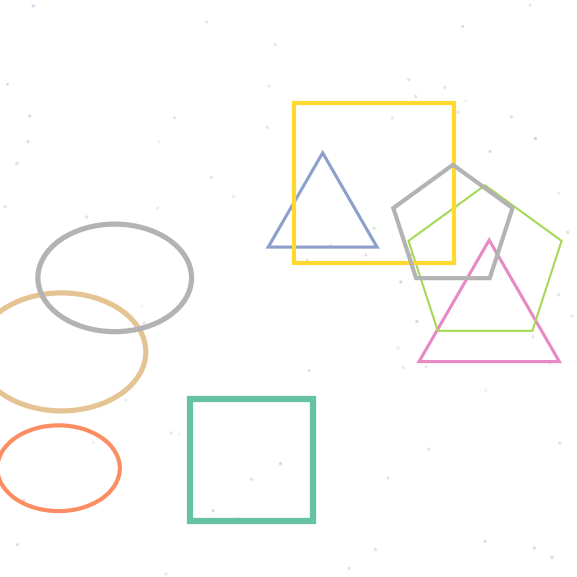[{"shape": "square", "thickness": 3, "radius": 0.53, "center": [0.435, 0.203]}, {"shape": "oval", "thickness": 2, "radius": 0.53, "center": [0.101, 0.188]}, {"shape": "triangle", "thickness": 1.5, "radius": 0.54, "center": [0.559, 0.626]}, {"shape": "triangle", "thickness": 1.5, "radius": 0.7, "center": [0.847, 0.443]}, {"shape": "pentagon", "thickness": 1, "radius": 0.7, "center": [0.84, 0.539]}, {"shape": "square", "thickness": 2, "radius": 0.69, "center": [0.647, 0.682]}, {"shape": "oval", "thickness": 2.5, "radius": 0.73, "center": [0.107, 0.39]}, {"shape": "pentagon", "thickness": 2, "radius": 0.54, "center": [0.784, 0.605]}, {"shape": "oval", "thickness": 2.5, "radius": 0.67, "center": [0.199, 0.518]}]